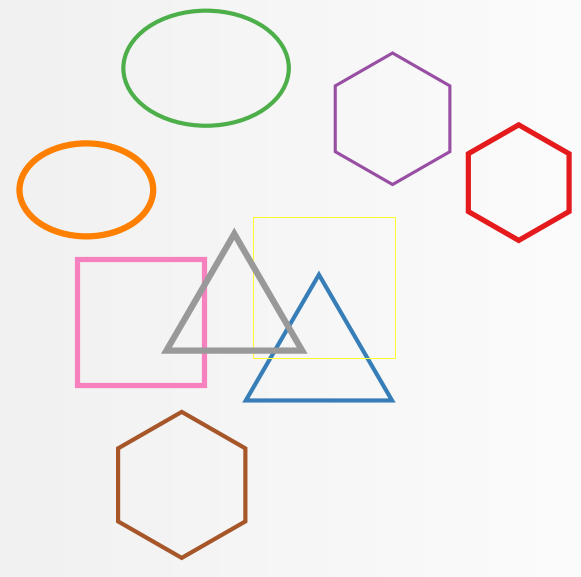[{"shape": "hexagon", "thickness": 2.5, "radius": 0.5, "center": [0.892, 0.683]}, {"shape": "triangle", "thickness": 2, "radius": 0.73, "center": [0.549, 0.378]}, {"shape": "oval", "thickness": 2, "radius": 0.71, "center": [0.355, 0.881]}, {"shape": "hexagon", "thickness": 1.5, "radius": 0.57, "center": [0.675, 0.793]}, {"shape": "oval", "thickness": 3, "radius": 0.58, "center": [0.149, 0.67]}, {"shape": "square", "thickness": 0.5, "radius": 0.61, "center": [0.558, 0.501]}, {"shape": "hexagon", "thickness": 2, "radius": 0.63, "center": [0.313, 0.159]}, {"shape": "square", "thickness": 2.5, "radius": 0.55, "center": [0.241, 0.441]}, {"shape": "triangle", "thickness": 3, "radius": 0.67, "center": [0.403, 0.459]}]